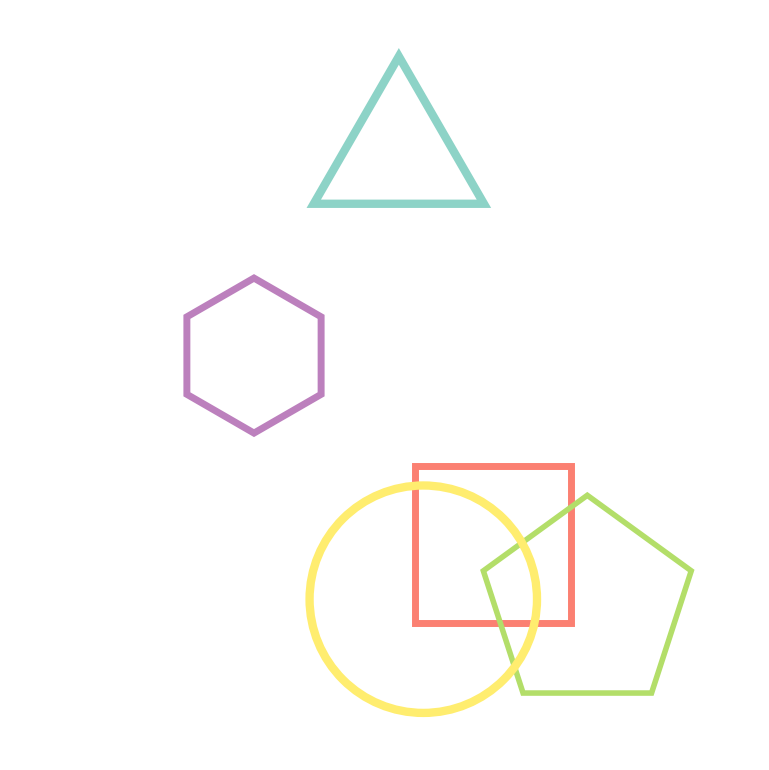[{"shape": "triangle", "thickness": 3, "radius": 0.64, "center": [0.518, 0.799]}, {"shape": "square", "thickness": 2.5, "radius": 0.51, "center": [0.64, 0.293]}, {"shape": "pentagon", "thickness": 2, "radius": 0.71, "center": [0.763, 0.215]}, {"shape": "hexagon", "thickness": 2.5, "radius": 0.5, "center": [0.33, 0.538]}, {"shape": "circle", "thickness": 3, "radius": 0.74, "center": [0.55, 0.222]}]